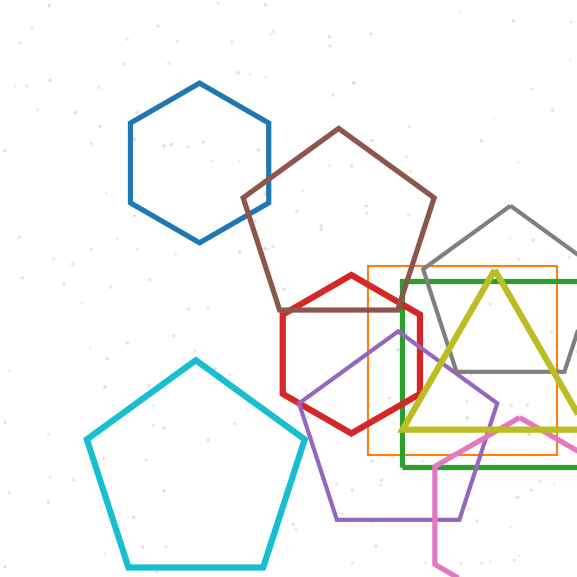[{"shape": "hexagon", "thickness": 2.5, "radius": 0.69, "center": [0.346, 0.717]}, {"shape": "square", "thickness": 1, "radius": 0.81, "center": [0.801, 0.375]}, {"shape": "square", "thickness": 2.5, "radius": 0.81, "center": [0.857, 0.351]}, {"shape": "hexagon", "thickness": 3, "radius": 0.69, "center": [0.608, 0.386]}, {"shape": "pentagon", "thickness": 2, "radius": 0.9, "center": [0.689, 0.245]}, {"shape": "pentagon", "thickness": 2.5, "radius": 0.87, "center": [0.586, 0.603]}, {"shape": "hexagon", "thickness": 2.5, "radius": 0.85, "center": [0.9, 0.107]}, {"shape": "pentagon", "thickness": 2, "radius": 0.79, "center": [0.884, 0.484]}, {"shape": "triangle", "thickness": 3, "radius": 0.92, "center": [0.857, 0.347]}, {"shape": "pentagon", "thickness": 3, "radius": 0.99, "center": [0.339, 0.177]}]